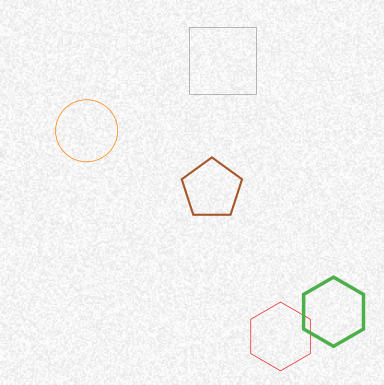[{"shape": "hexagon", "thickness": 0.5, "radius": 0.45, "center": [0.729, 0.126]}, {"shape": "hexagon", "thickness": 2.5, "radius": 0.45, "center": [0.866, 0.19]}, {"shape": "circle", "thickness": 0.5, "radius": 0.4, "center": [0.225, 0.66]}, {"shape": "pentagon", "thickness": 1.5, "radius": 0.41, "center": [0.55, 0.509]}, {"shape": "square", "thickness": 0.5, "radius": 0.44, "center": [0.577, 0.844]}]